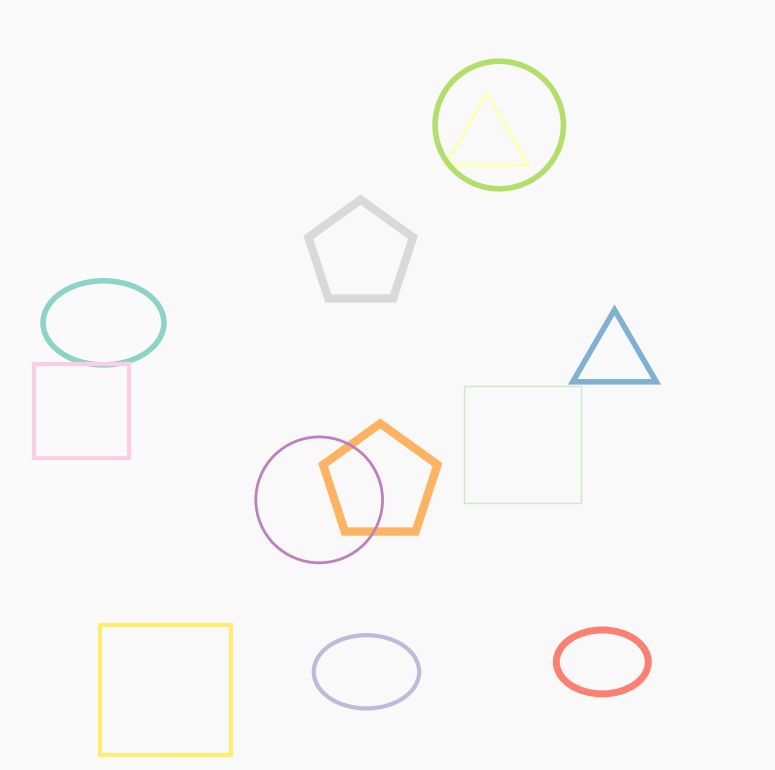[{"shape": "oval", "thickness": 2, "radius": 0.39, "center": [0.134, 0.581]}, {"shape": "triangle", "thickness": 1, "radius": 0.31, "center": [0.628, 0.817]}, {"shape": "oval", "thickness": 1.5, "radius": 0.34, "center": [0.473, 0.128]}, {"shape": "oval", "thickness": 2.5, "radius": 0.3, "center": [0.777, 0.14]}, {"shape": "triangle", "thickness": 2, "radius": 0.31, "center": [0.793, 0.535]}, {"shape": "pentagon", "thickness": 3, "radius": 0.39, "center": [0.491, 0.372]}, {"shape": "circle", "thickness": 2, "radius": 0.41, "center": [0.644, 0.838]}, {"shape": "square", "thickness": 1.5, "radius": 0.31, "center": [0.105, 0.466]}, {"shape": "pentagon", "thickness": 3, "radius": 0.35, "center": [0.465, 0.67]}, {"shape": "circle", "thickness": 1, "radius": 0.41, "center": [0.412, 0.351]}, {"shape": "square", "thickness": 0.5, "radius": 0.38, "center": [0.674, 0.422]}, {"shape": "square", "thickness": 1.5, "radius": 0.42, "center": [0.214, 0.104]}]